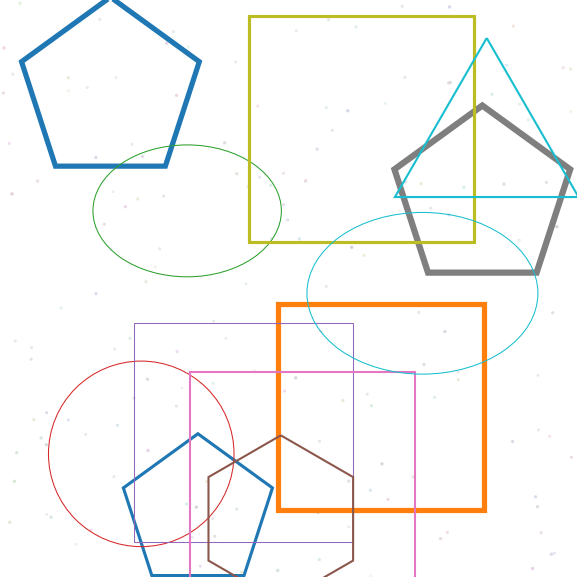[{"shape": "pentagon", "thickness": 2.5, "radius": 0.81, "center": [0.191, 0.842]}, {"shape": "pentagon", "thickness": 1.5, "radius": 0.68, "center": [0.343, 0.112]}, {"shape": "square", "thickness": 2.5, "radius": 0.89, "center": [0.66, 0.295]}, {"shape": "oval", "thickness": 0.5, "radius": 0.82, "center": [0.324, 0.634]}, {"shape": "circle", "thickness": 0.5, "radius": 0.8, "center": [0.245, 0.213]}, {"shape": "square", "thickness": 0.5, "radius": 0.95, "center": [0.422, 0.25]}, {"shape": "hexagon", "thickness": 1, "radius": 0.72, "center": [0.486, 0.101]}, {"shape": "square", "thickness": 1, "radius": 0.97, "center": [0.524, 0.16]}, {"shape": "pentagon", "thickness": 3, "radius": 0.8, "center": [0.835, 0.656]}, {"shape": "square", "thickness": 1.5, "radius": 0.98, "center": [0.626, 0.776]}, {"shape": "triangle", "thickness": 1, "radius": 0.92, "center": [0.843, 0.75]}, {"shape": "oval", "thickness": 0.5, "radius": 1.0, "center": [0.731, 0.491]}]